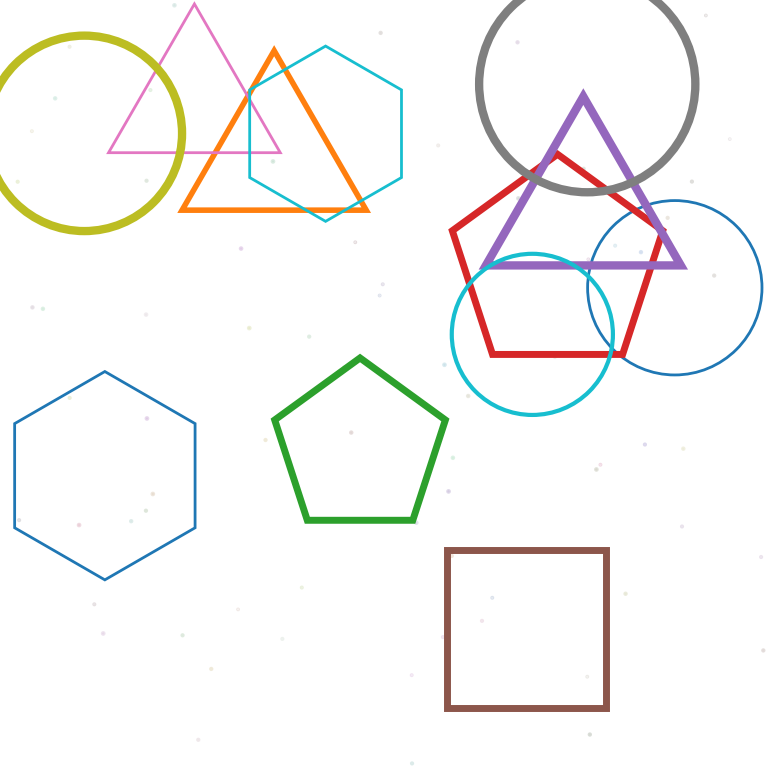[{"shape": "hexagon", "thickness": 1, "radius": 0.68, "center": [0.136, 0.382]}, {"shape": "circle", "thickness": 1, "radius": 0.57, "center": [0.876, 0.626]}, {"shape": "triangle", "thickness": 2, "radius": 0.69, "center": [0.356, 0.796]}, {"shape": "pentagon", "thickness": 2.5, "radius": 0.58, "center": [0.468, 0.419]}, {"shape": "pentagon", "thickness": 2.5, "radius": 0.72, "center": [0.724, 0.656]}, {"shape": "triangle", "thickness": 3, "radius": 0.73, "center": [0.758, 0.728]}, {"shape": "square", "thickness": 2.5, "radius": 0.51, "center": [0.684, 0.183]}, {"shape": "triangle", "thickness": 1, "radius": 0.64, "center": [0.252, 0.866]}, {"shape": "circle", "thickness": 3, "radius": 0.7, "center": [0.763, 0.891]}, {"shape": "circle", "thickness": 3, "radius": 0.63, "center": [0.11, 0.827]}, {"shape": "circle", "thickness": 1.5, "radius": 0.52, "center": [0.691, 0.566]}, {"shape": "hexagon", "thickness": 1, "radius": 0.57, "center": [0.423, 0.826]}]